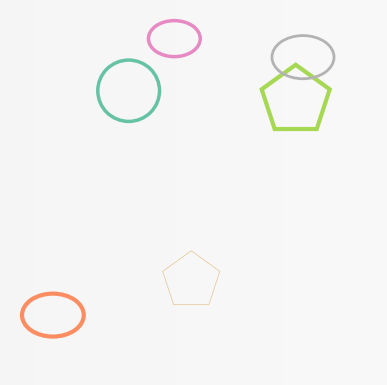[{"shape": "circle", "thickness": 2.5, "radius": 0.4, "center": [0.332, 0.764]}, {"shape": "oval", "thickness": 3, "radius": 0.4, "center": [0.136, 0.182]}, {"shape": "oval", "thickness": 2.5, "radius": 0.33, "center": [0.45, 0.9]}, {"shape": "pentagon", "thickness": 3, "radius": 0.46, "center": [0.763, 0.739]}, {"shape": "pentagon", "thickness": 0.5, "radius": 0.39, "center": [0.494, 0.271]}, {"shape": "oval", "thickness": 2, "radius": 0.4, "center": [0.782, 0.852]}]